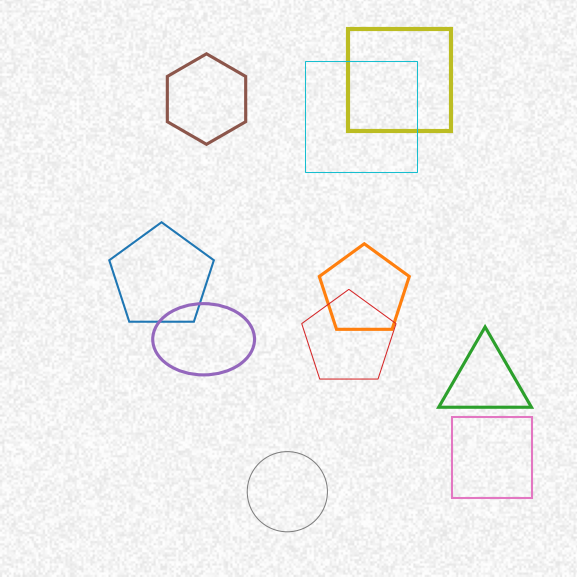[{"shape": "pentagon", "thickness": 1, "radius": 0.48, "center": [0.28, 0.519]}, {"shape": "pentagon", "thickness": 1.5, "radius": 0.41, "center": [0.631, 0.495]}, {"shape": "triangle", "thickness": 1.5, "radius": 0.46, "center": [0.84, 0.34]}, {"shape": "pentagon", "thickness": 0.5, "radius": 0.43, "center": [0.604, 0.412]}, {"shape": "oval", "thickness": 1.5, "radius": 0.44, "center": [0.353, 0.412]}, {"shape": "hexagon", "thickness": 1.5, "radius": 0.39, "center": [0.358, 0.828]}, {"shape": "square", "thickness": 1, "radius": 0.35, "center": [0.852, 0.207]}, {"shape": "circle", "thickness": 0.5, "radius": 0.35, "center": [0.498, 0.148]}, {"shape": "square", "thickness": 2, "radius": 0.44, "center": [0.692, 0.861]}, {"shape": "square", "thickness": 0.5, "radius": 0.48, "center": [0.625, 0.797]}]